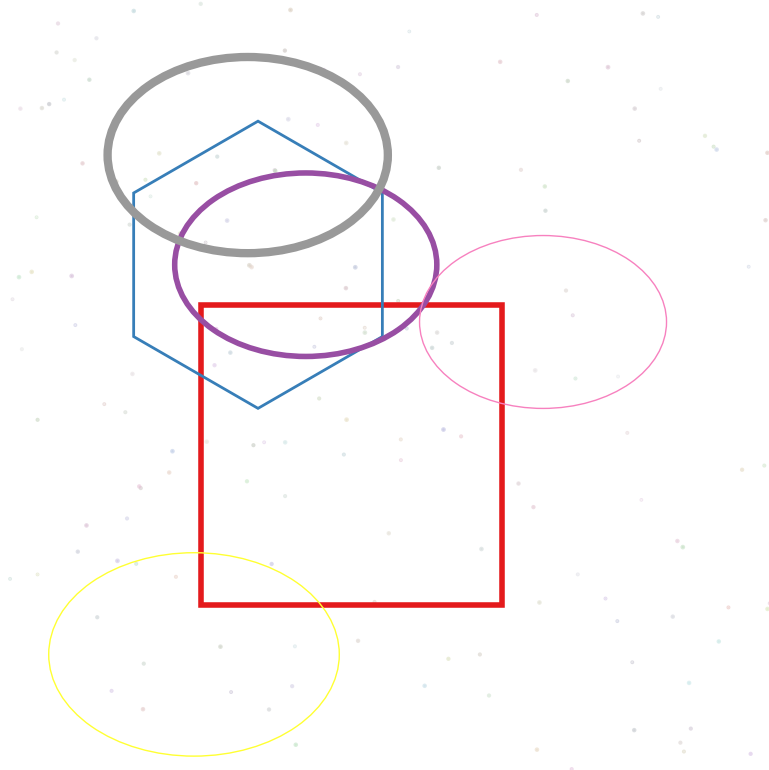[{"shape": "square", "thickness": 2, "radius": 0.97, "center": [0.457, 0.409]}, {"shape": "hexagon", "thickness": 1, "radius": 0.93, "center": [0.335, 0.656]}, {"shape": "oval", "thickness": 2, "radius": 0.85, "center": [0.397, 0.656]}, {"shape": "oval", "thickness": 0.5, "radius": 0.94, "center": [0.252, 0.15]}, {"shape": "oval", "thickness": 0.5, "radius": 0.8, "center": [0.705, 0.582]}, {"shape": "oval", "thickness": 3, "radius": 0.91, "center": [0.322, 0.799]}]